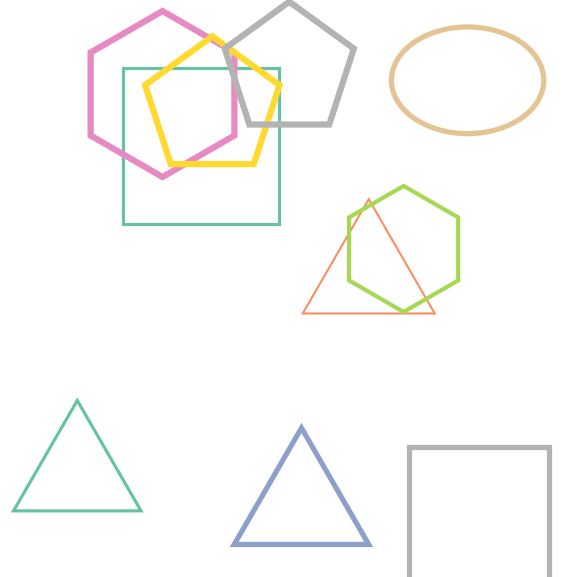[{"shape": "square", "thickness": 1.5, "radius": 0.68, "center": [0.348, 0.746]}, {"shape": "triangle", "thickness": 1.5, "radius": 0.64, "center": [0.134, 0.178]}, {"shape": "triangle", "thickness": 1, "radius": 0.66, "center": [0.638, 0.522]}, {"shape": "triangle", "thickness": 2.5, "radius": 0.67, "center": [0.522, 0.124]}, {"shape": "hexagon", "thickness": 3, "radius": 0.72, "center": [0.281, 0.836]}, {"shape": "hexagon", "thickness": 2, "radius": 0.55, "center": [0.699, 0.568]}, {"shape": "pentagon", "thickness": 3, "radius": 0.61, "center": [0.368, 0.814]}, {"shape": "oval", "thickness": 2.5, "radius": 0.66, "center": [0.81, 0.86]}, {"shape": "square", "thickness": 2.5, "radius": 0.61, "center": [0.829, 0.103]}, {"shape": "pentagon", "thickness": 3, "radius": 0.59, "center": [0.501, 0.879]}]